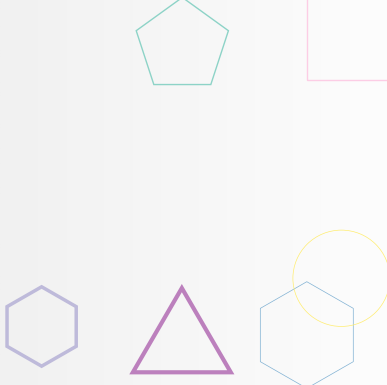[{"shape": "pentagon", "thickness": 1, "radius": 0.63, "center": [0.47, 0.882]}, {"shape": "hexagon", "thickness": 2.5, "radius": 0.52, "center": [0.107, 0.152]}, {"shape": "hexagon", "thickness": 0.5, "radius": 0.69, "center": [0.792, 0.13]}, {"shape": "square", "thickness": 1, "radius": 0.53, "center": [0.899, 0.899]}, {"shape": "triangle", "thickness": 3, "radius": 0.73, "center": [0.469, 0.106]}, {"shape": "circle", "thickness": 0.5, "radius": 0.63, "center": [0.881, 0.277]}]